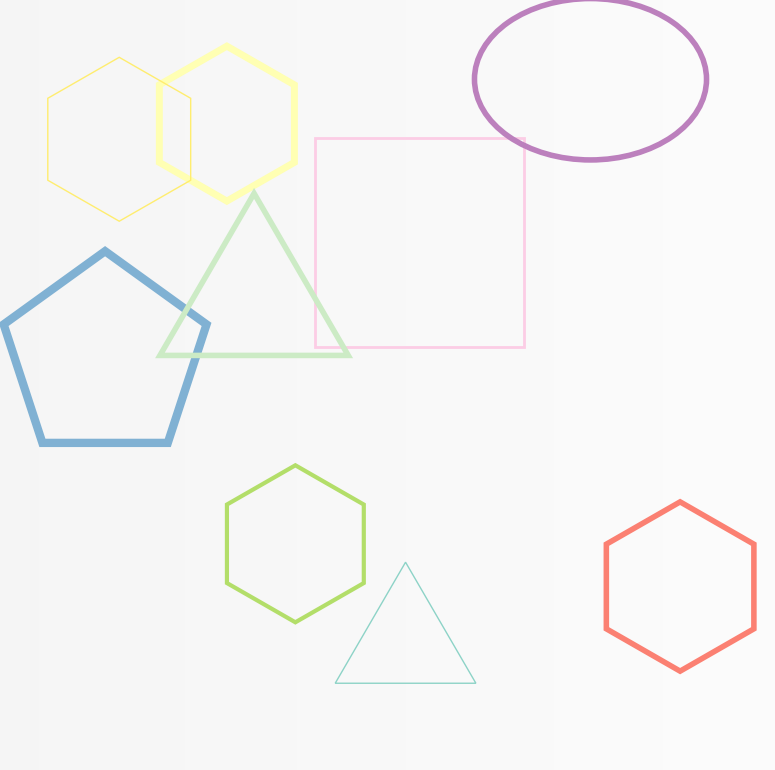[{"shape": "triangle", "thickness": 0.5, "radius": 0.52, "center": [0.523, 0.165]}, {"shape": "hexagon", "thickness": 2.5, "radius": 0.5, "center": [0.293, 0.839]}, {"shape": "hexagon", "thickness": 2, "radius": 0.55, "center": [0.878, 0.238]}, {"shape": "pentagon", "thickness": 3, "radius": 0.69, "center": [0.136, 0.536]}, {"shape": "hexagon", "thickness": 1.5, "radius": 0.51, "center": [0.381, 0.294]}, {"shape": "square", "thickness": 1, "radius": 0.68, "center": [0.541, 0.685]}, {"shape": "oval", "thickness": 2, "radius": 0.75, "center": [0.762, 0.897]}, {"shape": "triangle", "thickness": 2, "radius": 0.7, "center": [0.328, 0.609]}, {"shape": "hexagon", "thickness": 0.5, "radius": 0.53, "center": [0.154, 0.819]}]